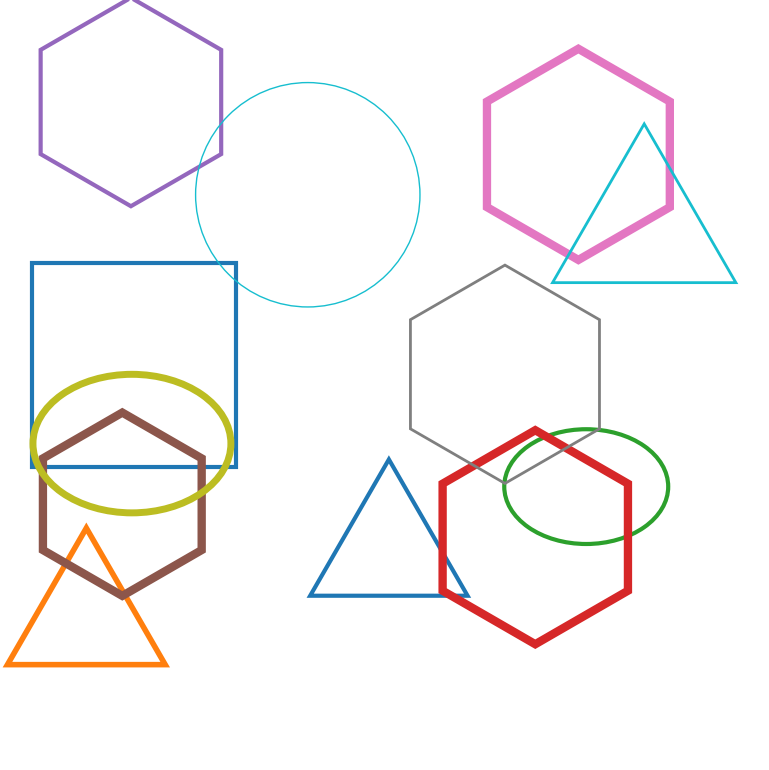[{"shape": "triangle", "thickness": 1.5, "radius": 0.59, "center": [0.505, 0.285]}, {"shape": "square", "thickness": 1.5, "radius": 0.66, "center": [0.174, 0.526]}, {"shape": "triangle", "thickness": 2, "radius": 0.59, "center": [0.112, 0.196]}, {"shape": "oval", "thickness": 1.5, "radius": 0.53, "center": [0.761, 0.368]}, {"shape": "hexagon", "thickness": 3, "radius": 0.69, "center": [0.695, 0.302]}, {"shape": "hexagon", "thickness": 1.5, "radius": 0.68, "center": [0.17, 0.868]}, {"shape": "hexagon", "thickness": 3, "radius": 0.6, "center": [0.159, 0.345]}, {"shape": "hexagon", "thickness": 3, "radius": 0.69, "center": [0.751, 0.8]}, {"shape": "hexagon", "thickness": 1, "radius": 0.71, "center": [0.656, 0.514]}, {"shape": "oval", "thickness": 2.5, "radius": 0.64, "center": [0.171, 0.424]}, {"shape": "triangle", "thickness": 1, "radius": 0.69, "center": [0.837, 0.702]}, {"shape": "circle", "thickness": 0.5, "radius": 0.73, "center": [0.4, 0.747]}]